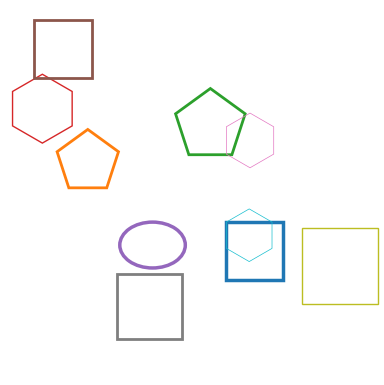[{"shape": "square", "thickness": 2.5, "radius": 0.37, "center": [0.66, 0.348]}, {"shape": "pentagon", "thickness": 2, "radius": 0.42, "center": [0.228, 0.58]}, {"shape": "pentagon", "thickness": 2, "radius": 0.48, "center": [0.546, 0.675]}, {"shape": "hexagon", "thickness": 1, "radius": 0.45, "center": [0.11, 0.718]}, {"shape": "oval", "thickness": 2.5, "radius": 0.43, "center": [0.396, 0.364]}, {"shape": "square", "thickness": 2, "radius": 0.37, "center": [0.164, 0.873]}, {"shape": "hexagon", "thickness": 0.5, "radius": 0.36, "center": [0.649, 0.635]}, {"shape": "square", "thickness": 2, "radius": 0.42, "center": [0.388, 0.203]}, {"shape": "square", "thickness": 1, "radius": 0.49, "center": [0.882, 0.309]}, {"shape": "hexagon", "thickness": 0.5, "radius": 0.34, "center": [0.647, 0.389]}]